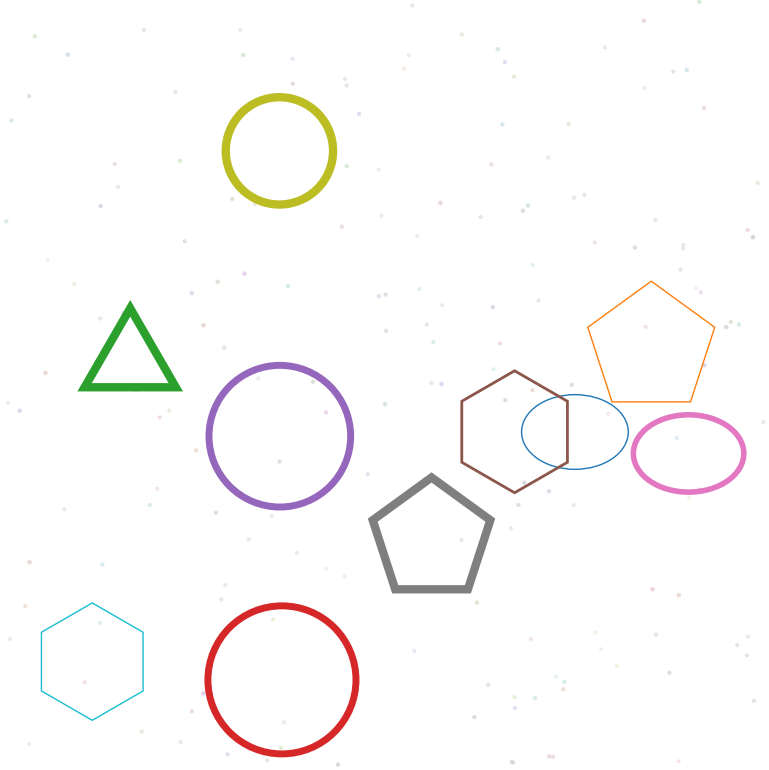[{"shape": "oval", "thickness": 0.5, "radius": 0.35, "center": [0.747, 0.439]}, {"shape": "pentagon", "thickness": 0.5, "radius": 0.43, "center": [0.846, 0.548]}, {"shape": "triangle", "thickness": 3, "radius": 0.34, "center": [0.169, 0.531]}, {"shape": "circle", "thickness": 2.5, "radius": 0.48, "center": [0.366, 0.117]}, {"shape": "circle", "thickness": 2.5, "radius": 0.46, "center": [0.363, 0.434]}, {"shape": "hexagon", "thickness": 1, "radius": 0.4, "center": [0.668, 0.439]}, {"shape": "oval", "thickness": 2, "radius": 0.36, "center": [0.894, 0.411]}, {"shape": "pentagon", "thickness": 3, "radius": 0.4, "center": [0.56, 0.3]}, {"shape": "circle", "thickness": 3, "radius": 0.35, "center": [0.363, 0.804]}, {"shape": "hexagon", "thickness": 0.5, "radius": 0.38, "center": [0.12, 0.141]}]